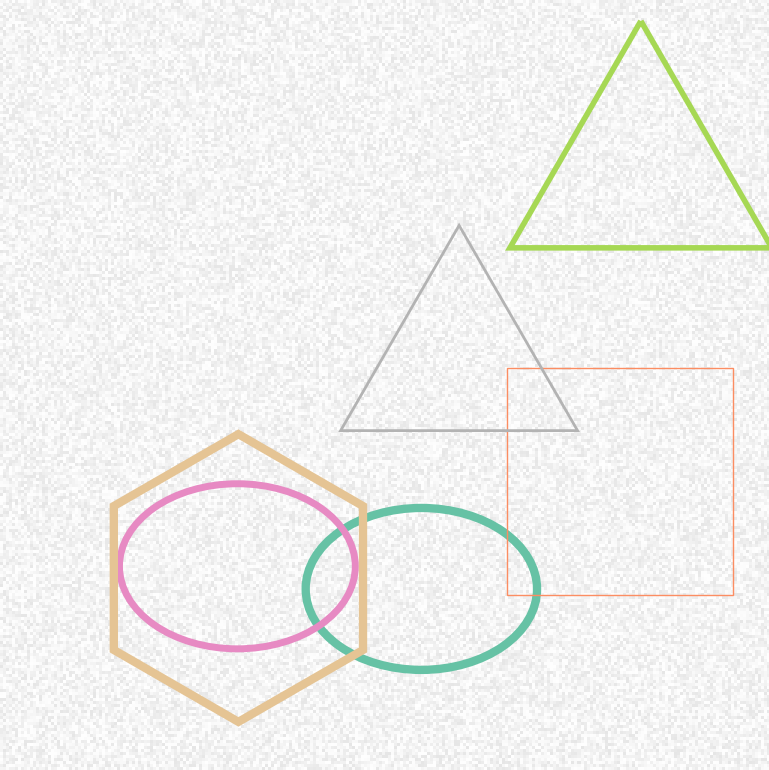[{"shape": "oval", "thickness": 3, "radius": 0.75, "center": [0.547, 0.235]}, {"shape": "square", "thickness": 0.5, "radius": 0.73, "center": [0.805, 0.375]}, {"shape": "oval", "thickness": 2.5, "radius": 0.77, "center": [0.308, 0.265]}, {"shape": "triangle", "thickness": 2, "radius": 0.98, "center": [0.832, 0.776]}, {"shape": "hexagon", "thickness": 3, "radius": 0.93, "center": [0.31, 0.249]}, {"shape": "triangle", "thickness": 1, "radius": 0.89, "center": [0.596, 0.53]}]